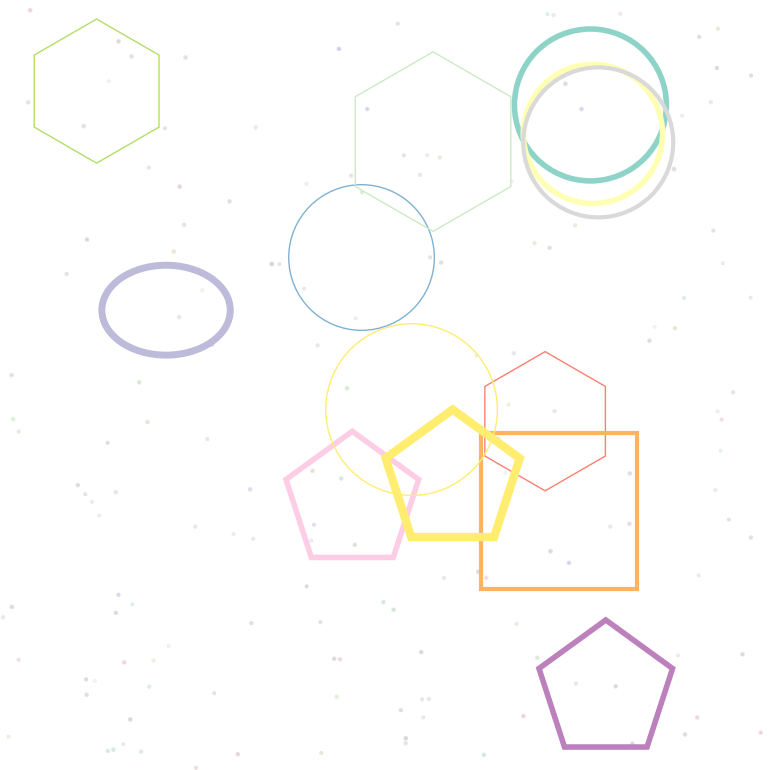[{"shape": "circle", "thickness": 2, "radius": 0.49, "center": [0.767, 0.864]}, {"shape": "circle", "thickness": 2, "radius": 0.45, "center": [0.77, 0.826]}, {"shape": "oval", "thickness": 2.5, "radius": 0.42, "center": [0.216, 0.597]}, {"shape": "hexagon", "thickness": 0.5, "radius": 0.45, "center": [0.708, 0.453]}, {"shape": "circle", "thickness": 0.5, "radius": 0.47, "center": [0.47, 0.666]}, {"shape": "square", "thickness": 1.5, "radius": 0.51, "center": [0.726, 0.336]}, {"shape": "hexagon", "thickness": 0.5, "radius": 0.47, "center": [0.125, 0.882]}, {"shape": "pentagon", "thickness": 2, "radius": 0.45, "center": [0.458, 0.349]}, {"shape": "circle", "thickness": 1.5, "radius": 0.49, "center": [0.777, 0.815]}, {"shape": "pentagon", "thickness": 2, "radius": 0.46, "center": [0.787, 0.104]}, {"shape": "hexagon", "thickness": 0.5, "radius": 0.58, "center": [0.562, 0.816]}, {"shape": "circle", "thickness": 0.5, "radius": 0.56, "center": [0.535, 0.468]}, {"shape": "pentagon", "thickness": 3, "radius": 0.46, "center": [0.588, 0.377]}]